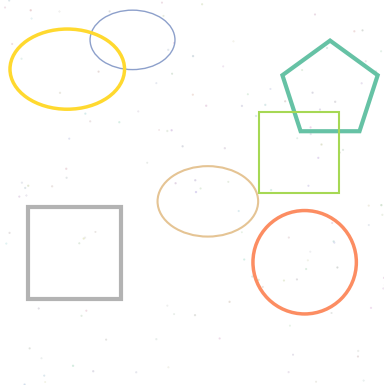[{"shape": "pentagon", "thickness": 3, "radius": 0.65, "center": [0.857, 0.764]}, {"shape": "circle", "thickness": 2.5, "radius": 0.67, "center": [0.791, 0.319]}, {"shape": "oval", "thickness": 1, "radius": 0.55, "center": [0.344, 0.896]}, {"shape": "square", "thickness": 1.5, "radius": 0.52, "center": [0.777, 0.604]}, {"shape": "oval", "thickness": 2.5, "radius": 0.74, "center": [0.175, 0.82]}, {"shape": "oval", "thickness": 1.5, "radius": 0.65, "center": [0.54, 0.477]}, {"shape": "square", "thickness": 3, "radius": 0.6, "center": [0.194, 0.343]}]